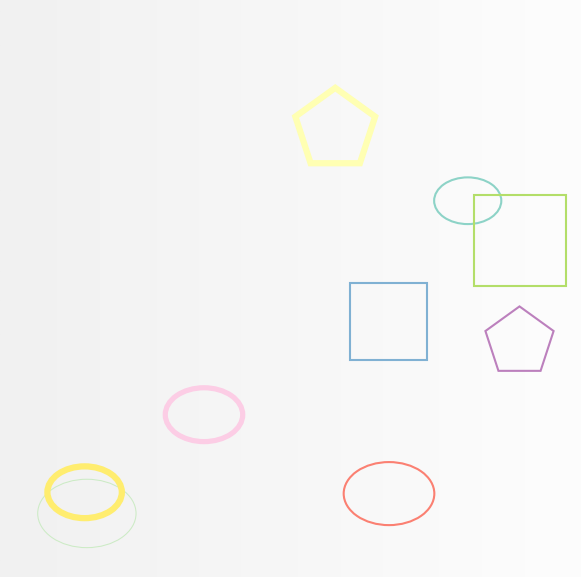[{"shape": "oval", "thickness": 1, "radius": 0.29, "center": [0.805, 0.652]}, {"shape": "pentagon", "thickness": 3, "radius": 0.36, "center": [0.577, 0.775]}, {"shape": "oval", "thickness": 1, "radius": 0.39, "center": [0.669, 0.144]}, {"shape": "square", "thickness": 1, "radius": 0.33, "center": [0.669, 0.442]}, {"shape": "square", "thickness": 1, "radius": 0.4, "center": [0.895, 0.582]}, {"shape": "oval", "thickness": 2.5, "radius": 0.33, "center": [0.351, 0.281]}, {"shape": "pentagon", "thickness": 1, "radius": 0.31, "center": [0.894, 0.407]}, {"shape": "oval", "thickness": 0.5, "radius": 0.42, "center": [0.149, 0.11]}, {"shape": "oval", "thickness": 3, "radius": 0.32, "center": [0.146, 0.147]}]